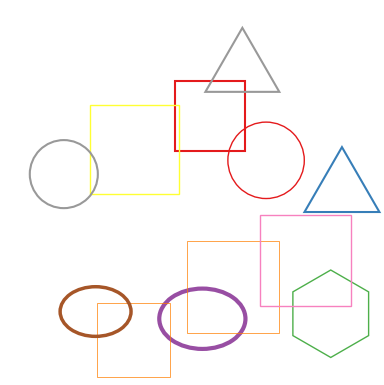[{"shape": "circle", "thickness": 1, "radius": 0.5, "center": [0.691, 0.584]}, {"shape": "square", "thickness": 1.5, "radius": 0.45, "center": [0.546, 0.698]}, {"shape": "triangle", "thickness": 1.5, "radius": 0.56, "center": [0.888, 0.505]}, {"shape": "hexagon", "thickness": 1, "radius": 0.57, "center": [0.859, 0.185]}, {"shape": "oval", "thickness": 3, "radius": 0.56, "center": [0.526, 0.172]}, {"shape": "square", "thickness": 0.5, "radius": 0.48, "center": [0.347, 0.116]}, {"shape": "square", "thickness": 0.5, "radius": 0.6, "center": [0.605, 0.255]}, {"shape": "square", "thickness": 1, "radius": 0.58, "center": [0.348, 0.612]}, {"shape": "oval", "thickness": 2.5, "radius": 0.46, "center": [0.248, 0.191]}, {"shape": "square", "thickness": 1, "radius": 0.59, "center": [0.793, 0.324]}, {"shape": "triangle", "thickness": 1.5, "radius": 0.55, "center": [0.629, 0.817]}, {"shape": "circle", "thickness": 1.5, "radius": 0.44, "center": [0.166, 0.548]}]